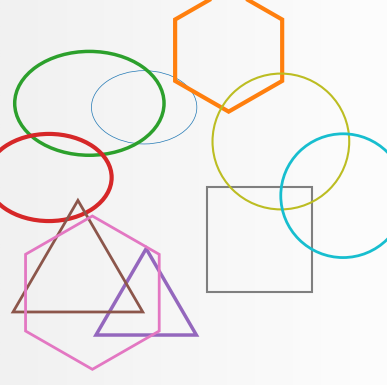[{"shape": "oval", "thickness": 0.5, "radius": 0.68, "center": [0.372, 0.721]}, {"shape": "hexagon", "thickness": 3, "radius": 0.8, "center": [0.59, 0.87]}, {"shape": "oval", "thickness": 2.5, "radius": 0.96, "center": [0.231, 0.732]}, {"shape": "oval", "thickness": 3, "radius": 0.81, "center": [0.126, 0.539]}, {"shape": "triangle", "thickness": 2.5, "radius": 0.75, "center": [0.377, 0.205]}, {"shape": "triangle", "thickness": 2, "radius": 0.97, "center": [0.201, 0.286]}, {"shape": "hexagon", "thickness": 2, "radius": 1.0, "center": [0.238, 0.24]}, {"shape": "square", "thickness": 1.5, "radius": 0.68, "center": [0.669, 0.377]}, {"shape": "circle", "thickness": 1.5, "radius": 0.88, "center": [0.725, 0.632]}, {"shape": "circle", "thickness": 2, "radius": 0.8, "center": [0.885, 0.492]}]